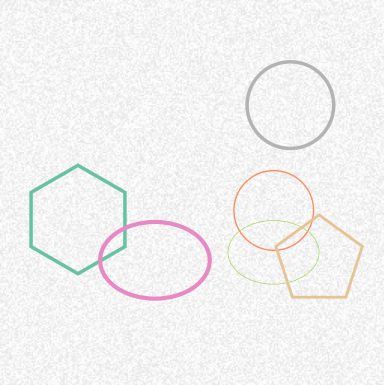[{"shape": "hexagon", "thickness": 2.5, "radius": 0.7, "center": [0.203, 0.43]}, {"shape": "circle", "thickness": 1, "radius": 0.52, "center": [0.711, 0.453]}, {"shape": "oval", "thickness": 3, "radius": 0.71, "center": [0.402, 0.324]}, {"shape": "oval", "thickness": 0.5, "radius": 0.59, "center": [0.711, 0.345]}, {"shape": "pentagon", "thickness": 2, "radius": 0.59, "center": [0.829, 0.324]}, {"shape": "circle", "thickness": 2.5, "radius": 0.56, "center": [0.754, 0.727]}]